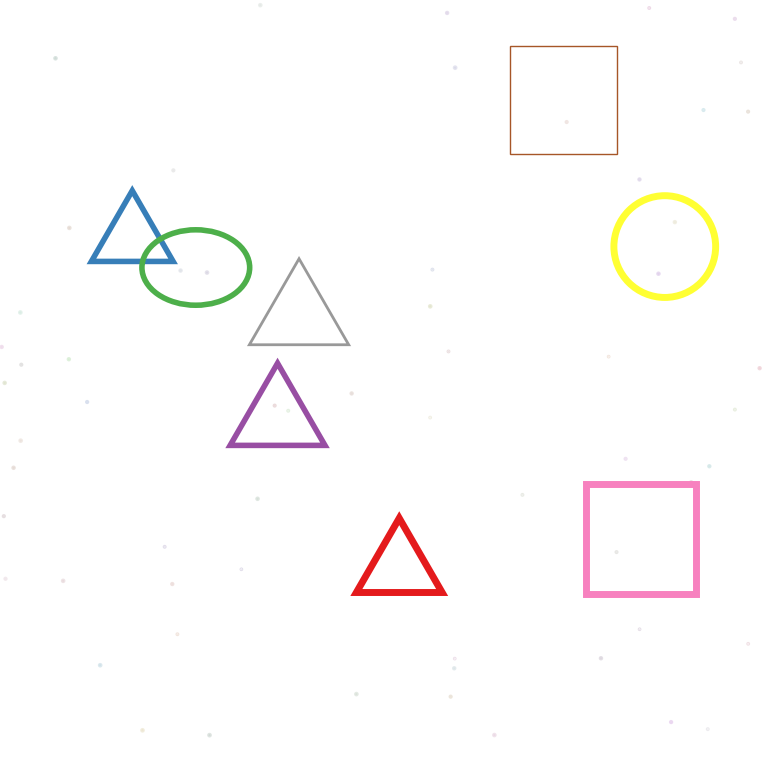[{"shape": "triangle", "thickness": 2.5, "radius": 0.32, "center": [0.519, 0.263]}, {"shape": "triangle", "thickness": 2, "radius": 0.31, "center": [0.172, 0.691]}, {"shape": "oval", "thickness": 2, "radius": 0.35, "center": [0.254, 0.653]}, {"shape": "triangle", "thickness": 2, "radius": 0.36, "center": [0.36, 0.457]}, {"shape": "circle", "thickness": 2.5, "radius": 0.33, "center": [0.863, 0.68]}, {"shape": "square", "thickness": 0.5, "radius": 0.35, "center": [0.732, 0.87]}, {"shape": "square", "thickness": 2.5, "radius": 0.36, "center": [0.832, 0.3]}, {"shape": "triangle", "thickness": 1, "radius": 0.37, "center": [0.388, 0.59]}]